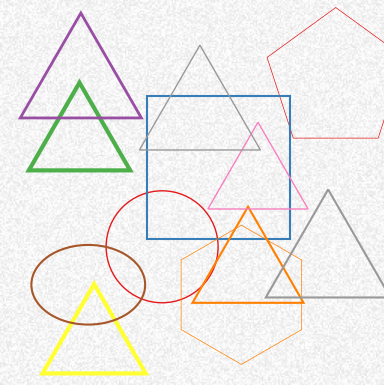[{"shape": "circle", "thickness": 1, "radius": 0.73, "center": [0.421, 0.359]}, {"shape": "pentagon", "thickness": 0.5, "radius": 0.94, "center": [0.872, 0.793]}, {"shape": "square", "thickness": 1.5, "radius": 0.93, "center": [0.567, 0.565]}, {"shape": "triangle", "thickness": 3, "radius": 0.76, "center": [0.206, 0.633]}, {"shape": "triangle", "thickness": 2, "radius": 0.91, "center": [0.21, 0.784]}, {"shape": "hexagon", "thickness": 0.5, "radius": 0.9, "center": [0.627, 0.234]}, {"shape": "triangle", "thickness": 1.5, "radius": 0.83, "center": [0.644, 0.297]}, {"shape": "triangle", "thickness": 3, "radius": 0.77, "center": [0.244, 0.107]}, {"shape": "oval", "thickness": 1.5, "radius": 0.74, "center": [0.229, 0.26]}, {"shape": "triangle", "thickness": 1, "radius": 0.75, "center": [0.67, 0.532]}, {"shape": "triangle", "thickness": 1.5, "radius": 0.93, "center": [0.852, 0.321]}, {"shape": "triangle", "thickness": 1, "radius": 0.91, "center": [0.519, 0.701]}]